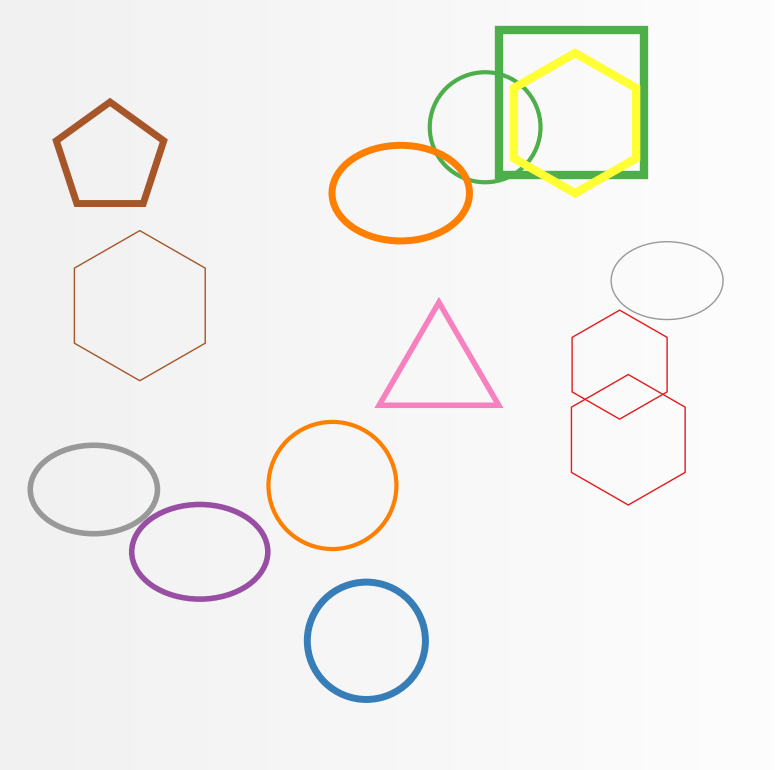[{"shape": "hexagon", "thickness": 0.5, "radius": 0.42, "center": [0.811, 0.429]}, {"shape": "hexagon", "thickness": 0.5, "radius": 0.35, "center": [0.799, 0.526]}, {"shape": "circle", "thickness": 2.5, "radius": 0.38, "center": [0.473, 0.168]}, {"shape": "square", "thickness": 3, "radius": 0.47, "center": [0.738, 0.867]}, {"shape": "circle", "thickness": 1.5, "radius": 0.36, "center": [0.626, 0.835]}, {"shape": "oval", "thickness": 2, "radius": 0.44, "center": [0.258, 0.283]}, {"shape": "circle", "thickness": 1.5, "radius": 0.41, "center": [0.429, 0.37]}, {"shape": "oval", "thickness": 2.5, "radius": 0.44, "center": [0.517, 0.749]}, {"shape": "hexagon", "thickness": 3, "radius": 0.46, "center": [0.742, 0.84]}, {"shape": "hexagon", "thickness": 0.5, "radius": 0.49, "center": [0.18, 0.603]}, {"shape": "pentagon", "thickness": 2.5, "radius": 0.36, "center": [0.142, 0.795]}, {"shape": "triangle", "thickness": 2, "radius": 0.45, "center": [0.566, 0.518]}, {"shape": "oval", "thickness": 2, "radius": 0.41, "center": [0.121, 0.364]}, {"shape": "oval", "thickness": 0.5, "radius": 0.36, "center": [0.861, 0.636]}]